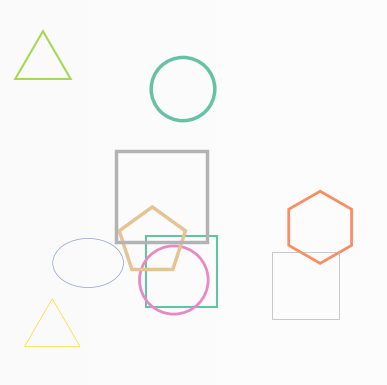[{"shape": "square", "thickness": 1.5, "radius": 0.46, "center": [0.468, 0.294]}, {"shape": "circle", "thickness": 2.5, "radius": 0.41, "center": [0.472, 0.769]}, {"shape": "hexagon", "thickness": 2, "radius": 0.47, "center": [0.826, 0.41]}, {"shape": "oval", "thickness": 0.5, "radius": 0.46, "center": [0.227, 0.317]}, {"shape": "circle", "thickness": 2, "radius": 0.44, "center": [0.449, 0.273]}, {"shape": "triangle", "thickness": 1.5, "radius": 0.41, "center": [0.111, 0.836]}, {"shape": "triangle", "thickness": 0.5, "radius": 0.41, "center": [0.135, 0.141]}, {"shape": "pentagon", "thickness": 2.5, "radius": 0.45, "center": [0.393, 0.373]}, {"shape": "square", "thickness": 2.5, "radius": 0.59, "center": [0.417, 0.489]}, {"shape": "square", "thickness": 0.5, "radius": 0.43, "center": [0.789, 0.258]}]